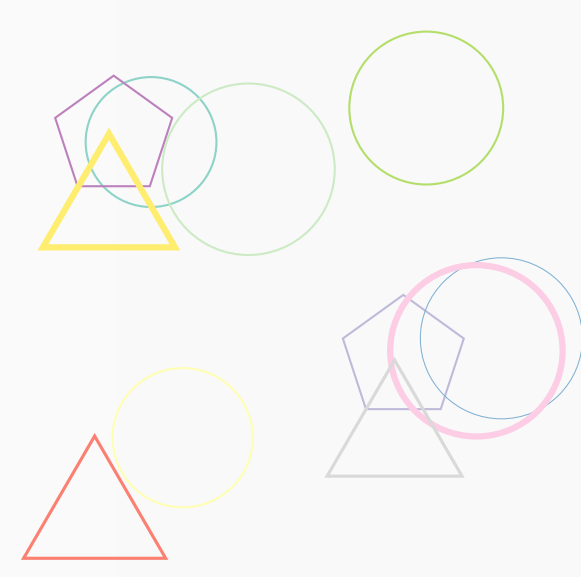[{"shape": "circle", "thickness": 1, "radius": 0.56, "center": [0.26, 0.753]}, {"shape": "circle", "thickness": 1, "radius": 0.6, "center": [0.314, 0.241]}, {"shape": "pentagon", "thickness": 1, "radius": 0.55, "center": [0.694, 0.379]}, {"shape": "triangle", "thickness": 1.5, "radius": 0.71, "center": [0.163, 0.103]}, {"shape": "circle", "thickness": 0.5, "radius": 0.7, "center": [0.863, 0.413]}, {"shape": "circle", "thickness": 1, "radius": 0.66, "center": [0.733, 0.812]}, {"shape": "circle", "thickness": 3, "radius": 0.74, "center": [0.82, 0.392]}, {"shape": "triangle", "thickness": 1.5, "radius": 0.67, "center": [0.679, 0.242]}, {"shape": "pentagon", "thickness": 1, "radius": 0.53, "center": [0.196, 0.762]}, {"shape": "circle", "thickness": 1, "radius": 0.74, "center": [0.427, 0.706]}, {"shape": "triangle", "thickness": 3, "radius": 0.66, "center": [0.187, 0.636]}]